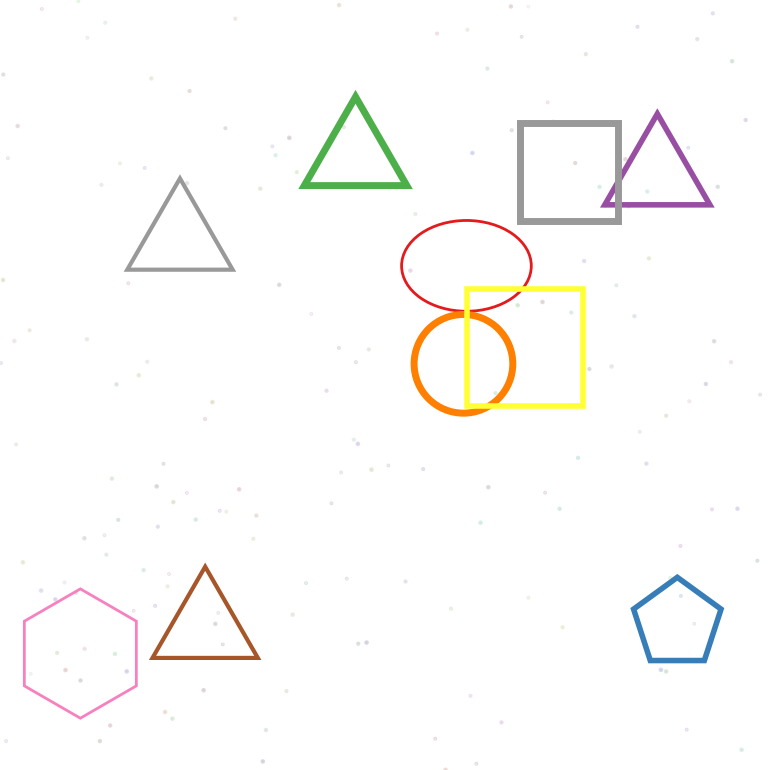[{"shape": "oval", "thickness": 1, "radius": 0.42, "center": [0.606, 0.655]}, {"shape": "pentagon", "thickness": 2, "radius": 0.3, "center": [0.88, 0.19]}, {"shape": "triangle", "thickness": 2.5, "radius": 0.38, "center": [0.462, 0.797]}, {"shape": "triangle", "thickness": 2, "radius": 0.39, "center": [0.854, 0.773]}, {"shape": "circle", "thickness": 2.5, "radius": 0.32, "center": [0.602, 0.528]}, {"shape": "square", "thickness": 2, "radius": 0.38, "center": [0.682, 0.549]}, {"shape": "triangle", "thickness": 1.5, "radius": 0.39, "center": [0.266, 0.185]}, {"shape": "hexagon", "thickness": 1, "radius": 0.42, "center": [0.104, 0.151]}, {"shape": "triangle", "thickness": 1.5, "radius": 0.4, "center": [0.234, 0.689]}, {"shape": "square", "thickness": 2.5, "radius": 0.32, "center": [0.739, 0.777]}]